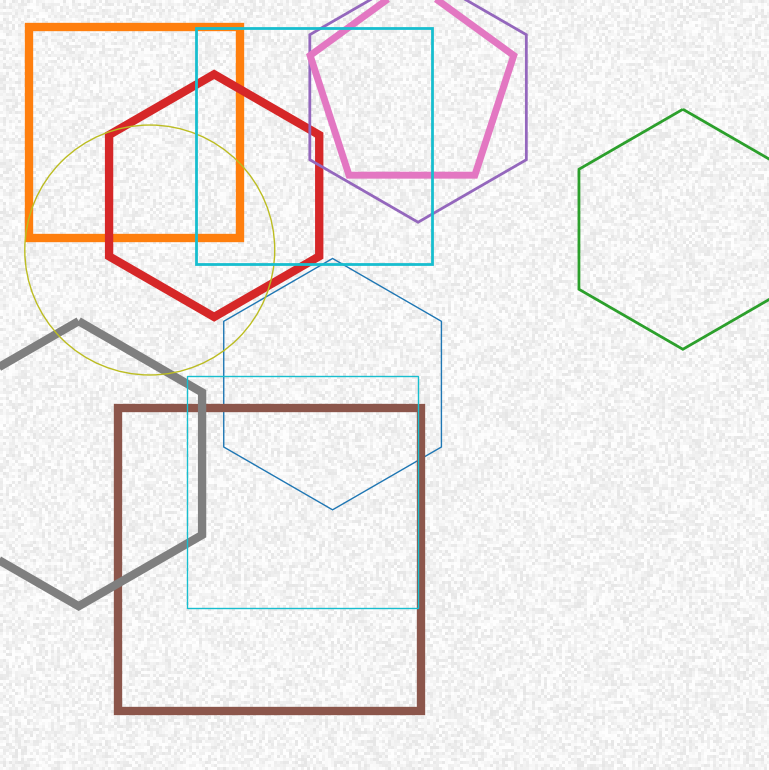[{"shape": "hexagon", "thickness": 0.5, "radius": 0.82, "center": [0.432, 0.501]}, {"shape": "square", "thickness": 3, "radius": 0.69, "center": [0.175, 0.828]}, {"shape": "hexagon", "thickness": 1, "radius": 0.78, "center": [0.887, 0.702]}, {"shape": "hexagon", "thickness": 3, "radius": 0.79, "center": [0.278, 0.746]}, {"shape": "hexagon", "thickness": 1, "radius": 0.81, "center": [0.543, 0.874]}, {"shape": "square", "thickness": 3, "radius": 0.98, "center": [0.35, 0.273]}, {"shape": "pentagon", "thickness": 2.5, "radius": 0.7, "center": [0.535, 0.885]}, {"shape": "hexagon", "thickness": 3, "radius": 0.93, "center": [0.102, 0.398]}, {"shape": "circle", "thickness": 0.5, "radius": 0.81, "center": [0.195, 0.675]}, {"shape": "square", "thickness": 0.5, "radius": 0.75, "center": [0.393, 0.361]}, {"shape": "square", "thickness": 1, "radius": 0.77, "center": [0.407, 0.81]}]